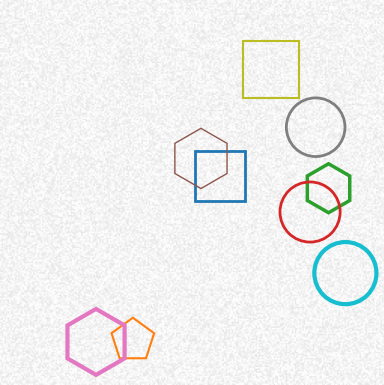[{"shape": "square", "thickness": 2, "radius": 0.32, "center": [0.572, 0.542]}, {"shape": "pentagon", "thickness": 1.5, "radius": 0.29, "center": [0.345, 0.117]}, {"shape": "hexagon", "thickness": 2.5, "radius": 0.32, "center": [0.853, 0.511]}, {"shape": "circle", "thickness": 2, "radius": 0.39, "center": [0.805, 0.449]}, {"shape": "hexagon", "thickness": 1, "radius": 0.39, "center": [0.522, 0.589]}, {"shape": "hexagon", "thickness": 3, "radius": 0.43, "center": [0.249, 0.112]}, {"shape": "circle", "thickness": 2, "radius": 0.38, "center": [0.82, 0.67]}, {"shape": "square", "thickness": 1.5, "radius": 0.37, "center": [0.705, 0.819]}, {"shape": "circle", "thickness": 3, "radius": 0.4, "center": [0.897, 0.291]}]